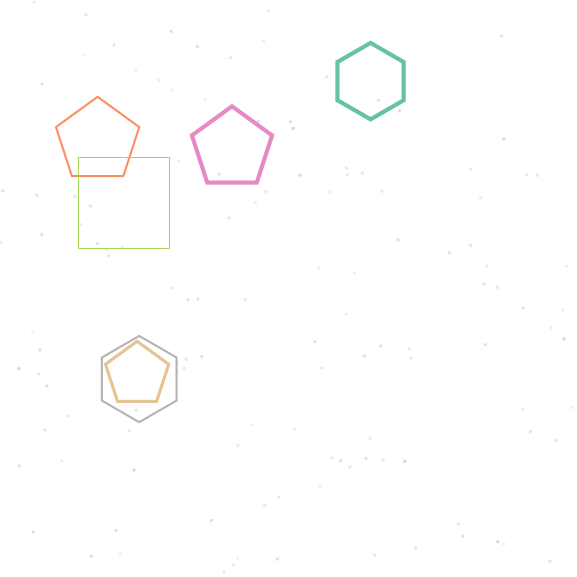[{"shape": "hexagon", "thickness": 2, "radius": 0.33, "center": [0.642, 0.859]}, {"shape": "pentagon", "thickness": 1, "radius": 0.38, "center": [0.169, 0.756]}, {"shape": "pentagon", "thickness": 2, "radius": 0.36, "center": [0.402, 0.742]}, {"shape": "square", "thickness": 0.5, "radius": 0.39, "center": [0.214, 0.649]}, {"shape": "pentagon", "thickness": 1.5, "radius": 0.29, "center": [0.237, 0.351]}, {"shape": "hexagon", "thickness": 1, "radius": 0.37, "center": [0.241, 0.343]}]